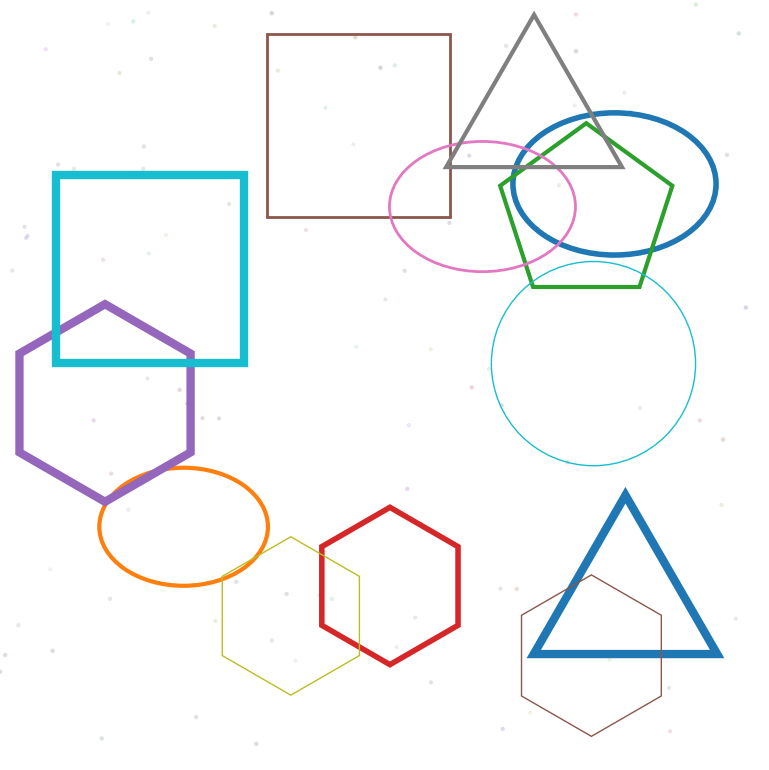[{"shape": "triangle", "thickness": 3, "radius": 0.69, "center": [0.812, 0.219]}, {"shape": "oval", "thickness": 2, "radius": 0.66, "center": [0.798, 0.761]}, {"shape": "oval", "thickness": 1.5, "radius": 0.55, "center": [0.238, 0.316]}, {"shape": "pentagon", "thickness": 1.5, "radius": 0.59, "center": [0.761, 0.722]}, {"shape": "hexagon", "thickness": 2, "radius": 0.51, "center": [0.506, 0.239]}, {"shape": "hexagon", "thickness": 3, "radius": 0.64, "center": [0.136, 0.477]}, {"shape": "square", "thickness": 1, "radius": 0.6, "center": [0.466, 0.837]}, {"shape": "hexagon", "thickness": 0.5, "radius": 0.52, "center": [0.768, 0.149]}, {"shape": "oval", "thickness": 1, "radius": 0.6, "center": [0.627, 0.732]}, {"shape": "triangle", "thickness": 1.5, "radius": 0.66, "center": [0.694, 0.849]}, {"shape": "hexagon", "thickness": 0.5, "radius": 0.51, "center": [0.378, 0.2]}, {"shape": "circle", "thickness": 0.5, "radius": 0.66, "center": [0.771, 0.528]}, {"shape": "square", "thickness": 3, "radius": 0.61, "center": [0.195, 0.651]}]